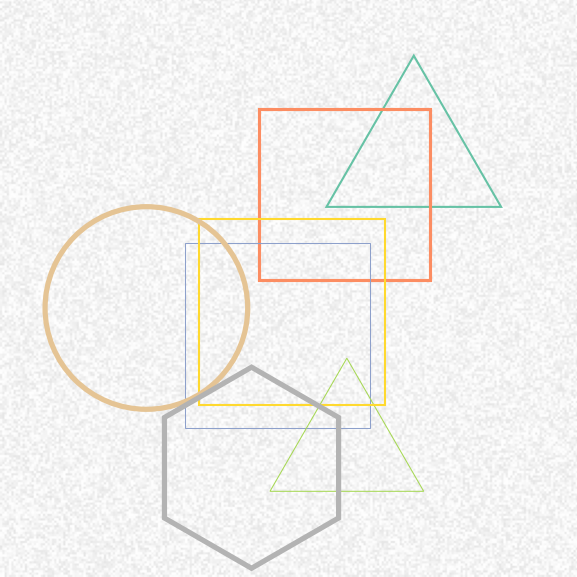[{"shape": "triangle", "thickness": 1, "radius": 0.87, "center": [0.717, 0.728]}, {"shape": "square", "thickness": 1.5, "radius": 0.74, "center": [0.596, 0.663]}, {"shape": "square", "thickness": 0.5, "radius": 0.8, "center": [0.48, 0.419]}, {"shape": "triangle", "thickness": 0.5, "radius": 0.77, "center": [0.601, 0.225]}, {"shape": "square", "thickness": 1, "radius": 0.81, "center": [0.505, 0.458]}, {"shape": "circle", "thickness": 2.5, "radius": 0.88, "center": [0.253, 0.466]}, {"shape": "hexagon", "thickness": 2.5, "radius": 0.87, "center": [0.436, 0.189]}]